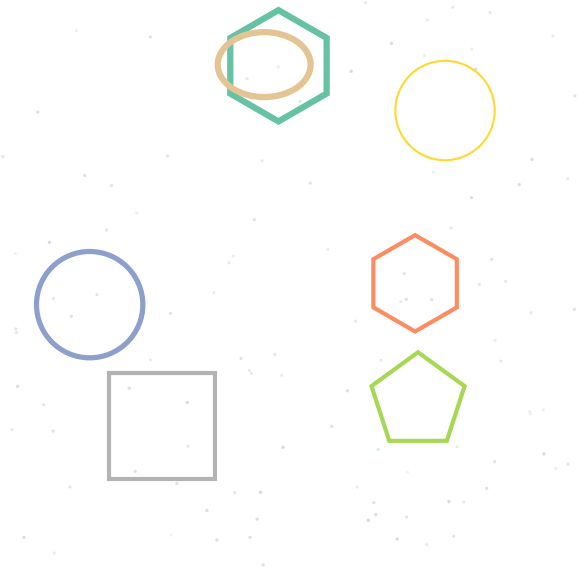[{"shape": "hexagon", "thickness": 3, "radius": 0.48, "center": [0.482, 0.885]}, {"shape": "hexagon", "thickness": 2, "radius": 0.42, "center": [0.719, 0.509]}, {"shape": "circle", "thickness": 2.5, "radius": 0.46, "center": [0.155, 0.472]}, {"shape": "pentagon", "thickness": 2, "radius": 0.42, "center": [0.724, 0.304]}, {"shape": "circle", "thickness": 1, "radius": 0.43, "center": [0.771, 0.808]}, {"shape": "oval", "thickness": 3, "radius": 0.4, "center": [0.457, 0.887]}, {"shape": "square", "thickness": 2, "radius": 0.46, "center": [0.281, 0.262]}]